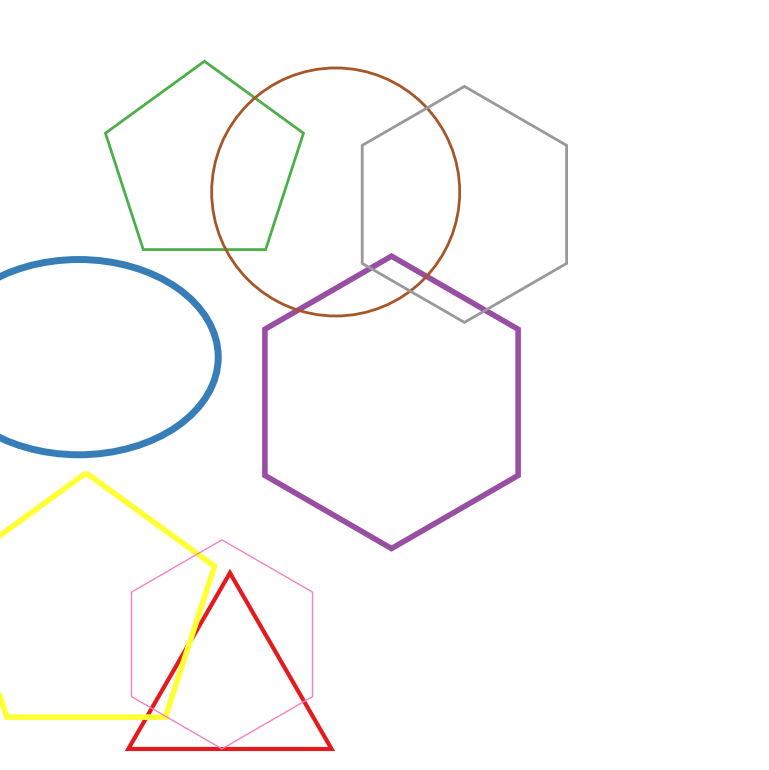[{"shape": "triangle", "thickness": 1.5, "radius": 0.76, "center": [0.299, 0.104]}, {"shape": "oval", "thickness": 2.5, "radius": 0.91, "center": [0.102, 0.536]}, {"shape": "pentagon", "thickness": 1, "radius": 0.68, "center": [0.266, 0.785]}, {"shape": "hexagon", "thickness": 2, "radius": 0.95, "center": [0.508, 0.477]}, {"shape": "pentagon", "thickness": 2, "radius": 0.88, "center": [0.112, 0.21]}, {"shape": "circle", "thickness": 1, "radius": 0.81, "center": [0.436, 0.751]}, {"shape": "hexagon", "thickness": 0.5, "radius": 0.68, "center": [0.288, 0.163]}, {"shape": "hexagon", "thickness": 1, "radius": 0.77, "center": [0.603, 0.735]}]